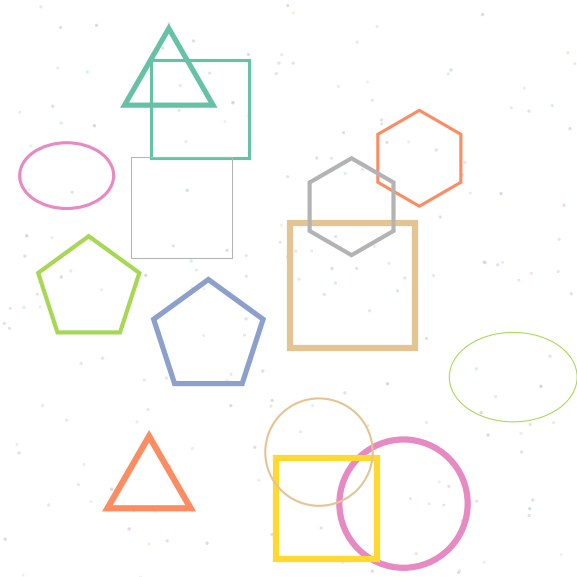[{"shape": "square", "thickness": 1.5, "radius": 0.42, "center": [0.346, 0.81]}, {"shape": "triangle", "thickness": 2.5, "radius": 0.44, "center": [0.292, 0.861]}, {"shape": "hexagon", "thickness": 1.5, "radius": 0.42, "center": [0.726, 0.725]}, {"shape": "triangle", "thickness": 3, "radius": 0.42, "center": [0.258, 0.161]}, {"shape": "pentagon", "thickness": 2.5, "radius": 0.5, "center": [0.361, 0.416]}, {"shape": "oval", "thickness": 1.5, "radius": 0.41, "center": [0.115, 0.695]}, {"shape": "circle", "thickness": 3, "radius": 0.56, "center": [0.699, 0.127]}, {"shape": "oval", "thickness": 0.5, "radius": 0.55, "center": [0.889, 0.346]}, {"shape": "pentagon", "thickness": 2, "radius": 0.46, "center": [0.154, 0.498]}, {"shape": "square", "thickness": 3, "radius": 0.44, "center": [0.565, 0.119]}, {"shape": "square", "thickness": 3, "radius": 0.54, "center": [0.611, 0.505]}, {"shape": "circle", "thickness": 1, "radius": 0.47, "center": [0.552, 0.216]}, {"shape": "hexagon", "thickness": 2, "radius": 0.42, "center": [0.609, 0.641]}, {"shape": "square", "thickness": 0.5, "radius": 0.44, "center": [0.314, 0.639]}]